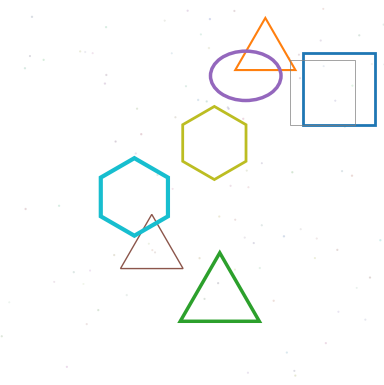[{"shape": "square", "thickness": 2, "radius": 0.47, "center": [0.881, 0.768]}, {"shape": "triangle", "thickness": 1.5, "radius": 0.45, "center": [0.689, 0.863]}, {"shape": "triangle", "thickness": 2.5, "radius": 0.59, "center": [0.571, 0.225]}, {"shape": "oval", "thickness": 2.5, "radius": 0.46, "center": [0.638, 0.803]}, {"shape": "triangle", "thickness": 1, "radius": 0.47, "center": [0.394, 0.349]}, {"shape": "square", "thickness": 0.5, "radius": 0.42, "center": [0.837, 0.76]}, {"shape": "hexagon", "thickness": 2, "radius": 0.47, "center": [0.557, 0.629]}, {"shape": "hexagon", "thickness": 3, "radius": 0.5, "center": [0.349, 0.488]}]